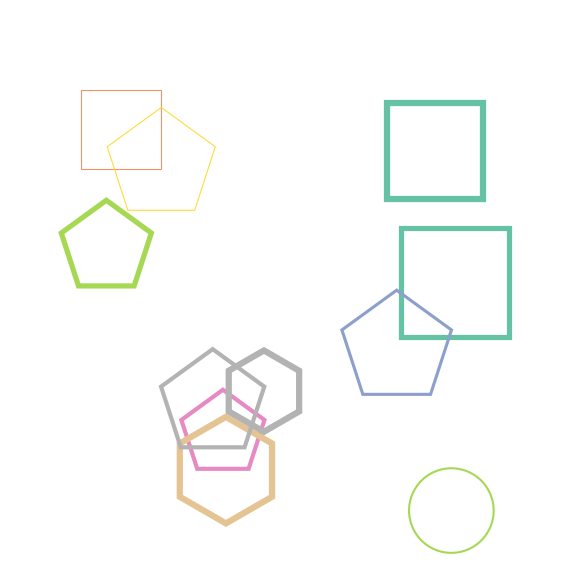[{"shape": "square", "thickness": 3, "radius": 0.42, "center": [0.753, 0.737]}, {"shape": "square", "thickness": 2.5, "radius": 0.47, "center": [0.788, 0.51]}, {"shape": "square", "thickness": 0.5, "radius": 0.34, "center": [0.209, 0.774]}, {"shape": "pentagon", "thickness": 1.5, "radius": 0.5, "center": [0.687, 0.397]}, {"shape": "pentagon", "thickness": 2, "radius": 0.38, "center": [0.386, 0.249]}, {"shape": "circle", "thickness": 1, "radius": 0.37, "center": [0.782, 0.115]}, {"shape": "pentagon", "thickness": 2.5, "radius": 0.41, "center": [0.184, 0.57]}, {"shape": "pentagon", "thickness": 0.5, "radius": 0.49, "center": [0.279, 0.715]}, {"shape": "hexagon", "thickness": 3, "radius": 0.46, "center": [0.391, 0.185]}, {"shape": "pentagon", "thickness": 2, "radius": 0.47, "center": [0.368, 0.301]}, {"shape": "hexagon", "thickness": 3, "radius": 0.35, "center": [0.457, 0.322]}]